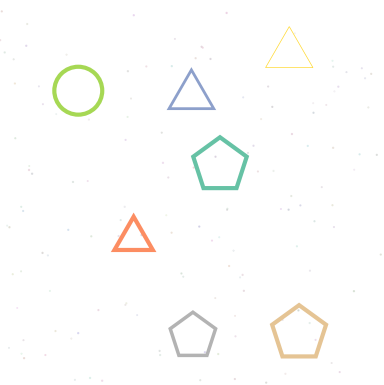[{"shape": "pentagon", "thickness": 3, "radius": 0.37, "center": [0.571, 0.57]}, {"shape": "triangle", "thickness": 3, "radius": 0.29, "center": [0.347, 0.379]}, {"shape": "triangle", "thickness": 2, "radius": 0.34, "center": [0.497, 0.751]}, {"shape": "circle", "thickness": 3, "radius": 0.31, "center": [0.203, 0.764]}, {"shape": "triangle", "thickness": 0.5, "radius": 0.36, "center": [0.751, 0.86]}, {"shape": "pentagon", "thickness": 3, "radius": 0.37, "center": [0.777, 0.134]}, {"shape": "pentagon", "thickness": 2.5, "radius": 0.31, "center": [0.501, 0.127]}]